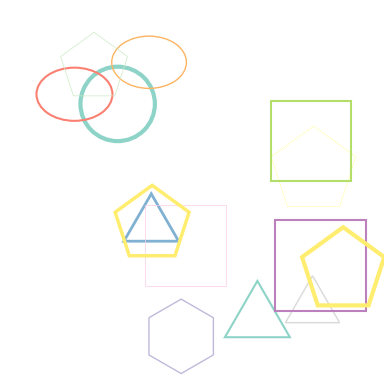[{"shape": "circle", "thickness": 3, "radius": 0.48, "center": [0.306, 0.73]}, {"shape": "triangle", "thickness": 1.5, "radius": 0.49, "center": [0.669, 0.173]}, {"shape": "pentagon", "thickness": 0.5, "radius": 0.58, "center": [0.814, 0.557]}, {"shape": "hexagon", "thickness": 1, "radius": 0.48, "center": [0.471, 0.126]}, {"shape": "oval", "thickness": 1.5, "radius": 0.49, "center": [0.193, 0.755]}, {"shape": "triangle", "thickness": 2, "radius": 0.41, "center": [0.393, 0.415]}, {"shape": "oval", "thickness": 1, "radius": 0.48, "center": [0.387, 0.838]}, {"shape": "square", "thickness": 1.5, "radius": 0.52, "center": [0.808, 0.634]}, {"shape": "square", "thickness": 0.5, "radius": 0.53, "center": [0.482, 0.363]}, {"shape": "triangle", "thickness": 1, "radius": 0.41, "center": [0.812, 0.203]}, {"shape": "square", "thickness": 1.5, "radius": 0.59, "center": [0.832, 0.31]}, {"shape": "pentagon", "thickness": 0.5, "radius": 0.46, "center": [0.244, 0.825]}, {"shape": "pentagon", "thickness": 3, "radius": 0.56, "center": [0.891, 0.298]}, {"shape": "pentagon", "thickness": 2.5, "radius": 0.51, "center": [0.395, 0.418]}]